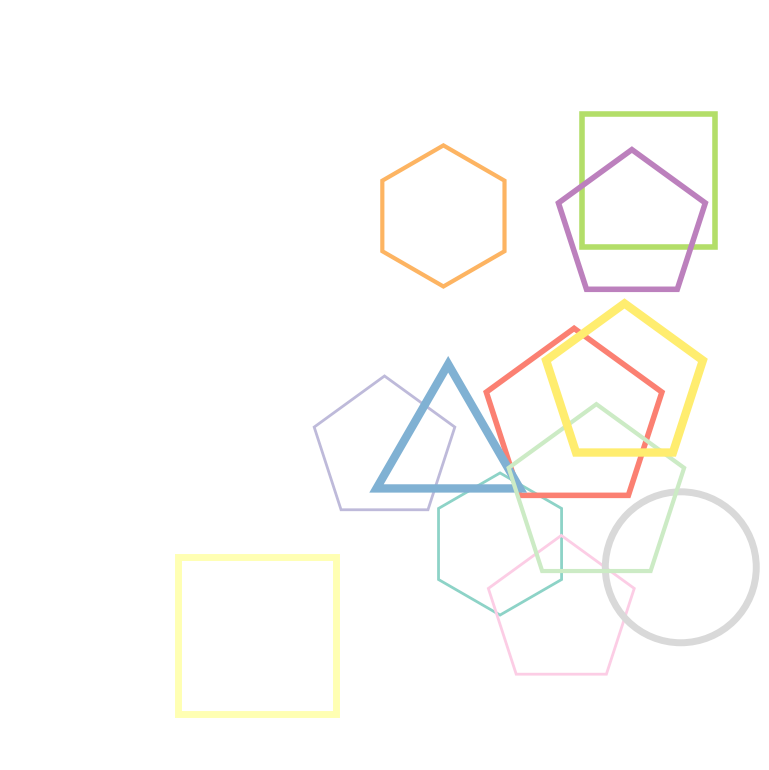[{"shape": "hexagon", "thickness": 1, "radius": 0.46, "center": [0.649, 0.294]}, {"shape": "square", "thickness": 2.5, "radius": 0.51, "center": [0.333, 0.175]}, {"shape": "pentagon", "thickness": 1, "radius": 0.48, "center": [0.499, 0.416]}, {"shape": "pentagon", "thickness": 2, "radius": 0.6, "center": [0.746, 0.454]}, {"shape": "triangle", "thickness": 3, "radius": 0.54, "center": [0.582, 0.419]}, {"shape": "hexagon", "thickness": 1.5, "radius": 0.46, "center": [0.576, 0.72]}, {"shape": "square", "thickness": 2, "radius": 0.43, "center": [0.842, 0.766]}, {"shape": "pentagon", "thickness": 1, "radius": 0.5, "center": [0.729, 0.205]}, {"shape": "circle", "thickness": 2.5, "radius": 0.49, "center": [0.884, 0.263]}, {"shape": "pentagon", "thickness": 2, "radius": 0.5, "center": [0.821, 0.705]}, {"shape": "pentagon", "thickness": 1.5, "radius": 0.6, "center": [0.775, 0.355]}, {"shape": "pentagon", "thickness": 3, "radius": 0.54, "center": [0.811, 0.499]}]